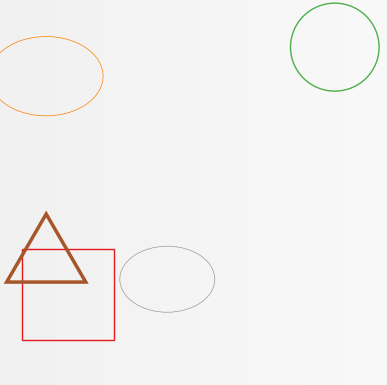[{"shape": "square", "thickness": 1, "radius": 0.59, "center": [0.175, 0.234]}, {"shape": "circle", "thickness": 1, "radius": 0.57, "center": [0.864, 0.878]}, {"shape": "oval", "thickness": 0.5, "radius": 0.74, "center": [0.119, 0.802]}, {"shape": "triangle", "thickness": 2.5, "radius": 0.59, "center": [0.119, 0.326]}, {"shape": "oval", "thickness": 0.5, "radius": 0.61, "center": [0.432, 0.275]}]